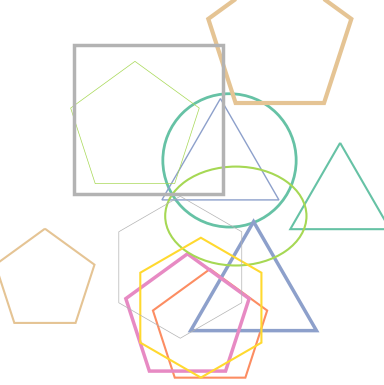[{"shape": "triangle", "thickness": 1.5, "radius": 0.75, "center": [0.883, 0.479]}, {"shape": "circle", "thickness": 2, "radius": 0.87, "center": [0.596, 0.583]}, {"shape": "pentagon", "thickness": 1.5, "radius": 0.78, "center": [0.546, 0.145]}, {"shape": "triangle", "thickness": 1, "radius": 0.88, "center": [0.573, 0.568]}, {"shape": "triangle", "thickness": 2.5, "radius": 0.94, "center": [0.659, 0.236]}, {"shape": "pentagon", "thickness": 2.5, "radius": 0.84, "center": [0.487, 0.172]}, {"shape": "oval", "thickness": 1.5, "radius": 0.92, "center": [0.613, 0.439]}, {"shape": "pentagon", "thickness": 0.5, "radius": 0.88, "center": [0.351, 0.665]}, {"shape": "hexagon", "thickness": 1.5, "radius": 0.91, "center": [0.522, 0.201]}, {"shape": "pentagon", "thickness": 3, "radius": 0.98, "center": [0.727, 0.89]}, {"shape": "pentagon", "thickness": 1.5, "radius": 0.68, "center": [0.117, 0.271]}, {"shape": "square", "thickness": 2.5, "radius": 0.97, "center": [0.385, 0.69]}, {"shape": "hexagon", "thickness": 0.5, "radius": 0.92, "center": [0.468, 0.306]}]